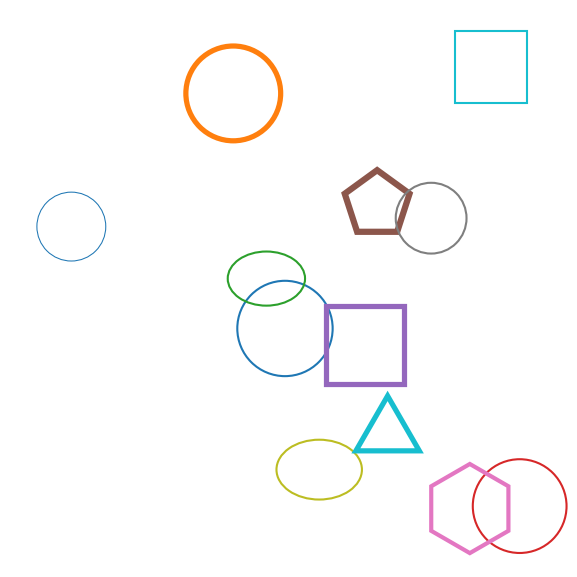[{"shape": "circle", "thickness": 1, "radius": 0.41, "center": [0.493, 0.43]}, {"shape": "circle", "thickness": 0.5, "radius": 0.3, "center": [0.124, 0.607]}, {"shape": "circle", "thickness": 2.5, "radius": 0.41, "center": [0.404, 0.837]}, {"shape": "oval", "thickness": 1, "radius": 0.33, "center": [0.461, 0.517]}, {"shape": "circle", "thickness": 1, "radius": 0.41, "center": [0.9, 0.123]}, {"shape": "square", "thickness": 2.5, "radius": 0.34, "center": [0.632, 0.401]}, {"shape": "pentagon", "thickness": 3, "radius": 0.29, "center": [0.653, 0.645]}, {"shape": "hexagon", "thickness": 2, "radius": 0.39, "center": [0.814, 0.119]}, {"shape": "circle", "thickness": 1, "radius": 0.31, "center": [0.747, 0.621]}, {"shape": "oval", "thickness": 1, "radius": 0.37, "center": [0.553, 0.186]}, {"shape": "square", "thickness": 1, "radius": 0.31, "center": [0.85, 0.883]}, {"shape": "triangle", "thickness": 2.5, "radius": 0.32, "center": [0.671, 0.25]}]